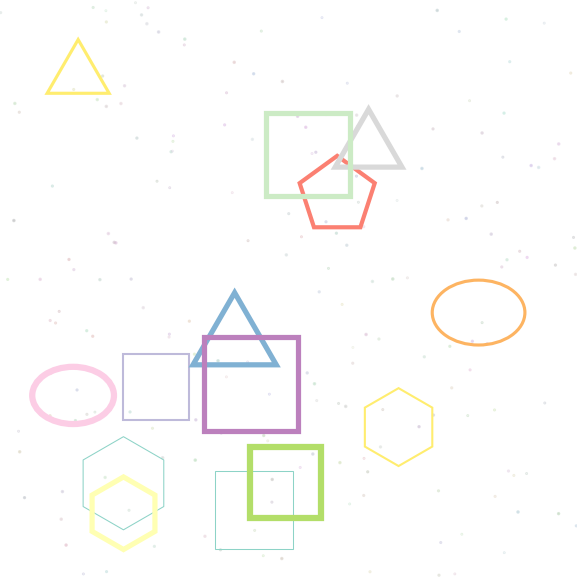[{"shape": "hexagon", "thickness": 0.5, "radius": 0.4, "center": [0.214, 0.162]}, {"shape": "square", "thickness": 0.5, "radius": 0.34, "center": [0.439, 0.115]}, {"shape": "hexagon", "thickness": 2.5, "radius": 0.31, "center": [0.214, 0.11]}, {"shape": "square", "thickness": 1, "radius": 0.29, "center": [0.27, 0.329]}, {"shape": "pentagon", "thickness": 2, "radius": 0.34, "center": [0.584, 0.661]}, {"shape": "triangle", "thickness": 2.5, "radius": 0.42, "center": [0.406, 0.409]}, {"shape": "oval", "thickness": 1.5, "radius": 0.4, "center": [0.829, 0.458]}, {"shape": "square", "thickness": 3, "radius": 0.31, "center": [0.495, 0.164]}, {"shape": "oval", "thickness": 3, "radius": 0.35, "center": [0.127, 0.314]}, {"shape": "triangle", "thickness": 2.5, "radius": 0.33, "center": [0.638, 0.743]}, {"shape": "square", "thickness": 2.5, "radius": 0.41, "center": [0.435, 0.335]}, {"shape": "square", "thickness": 2.5, "radius": 0.36, "center": [0.533, 0.731]}, {"shape": "hexagon", "thickness": 1, "radius": 0.34, "center": [0.69, 0.26]}, {"shape": "triangle", "thickness": 1.5, "radius": 0.31, "center": [0.135, 0.869]}]